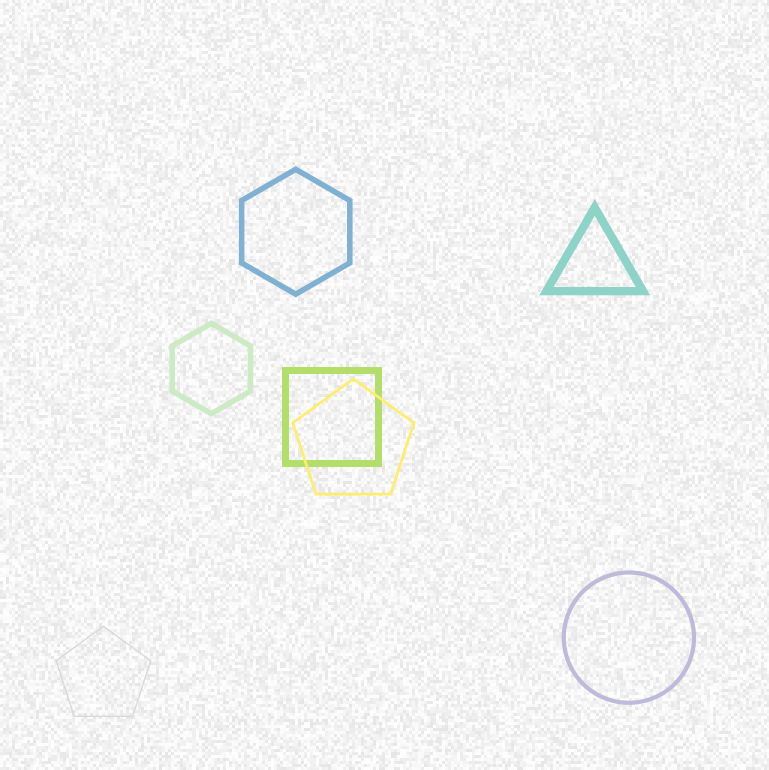[{"shape": "triangle", "thickness": 3, "radius": 0.36, "center": [0.772, 0.658]}, {"shape": "circle", "thickness": 1.5, "radius": 0.42, "center": [0.817, 0.172]}, {"shape": "hexagon", "thickness": 2, "radius": 0.41, "center": [0.384, 0.699]}, {"shape": "square", "thickness": 2.5, "radius": 0.3, "center": [0.43, 0.459]}, {"shape": "pentagon", "thickness": 0.5, "radius": 0.32, "center": [0.134, 0.122]}, {"shape": "hexagon", "thickness": 2, "radius": 0.29, "center": [0.274, 0.521]}, {"shape": "pentagon", "thickness": 1, "radius": 0.41, "center": [0.459, 0.425]}]